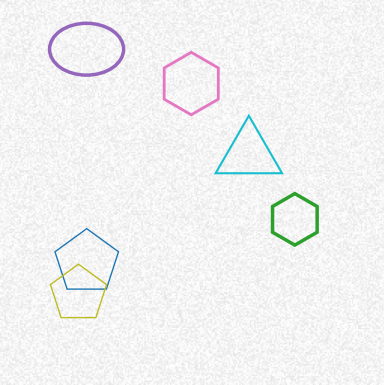[{"shape": "pentagon", "thickness": 1, "radius": 0.43, "center": [0.225, 0.319]}, {"shape": "hexagon", "thickness": 2.5, "radius": 0.33, "center": [0.766, 0.43]}, {"shape": "oval", "thickness": 2.5, "radius": 0.48, "center": [0.225, 0.872]}, {"shape": "hexagon", "thickness": 2, "radius": 0.41, "center": [0.497, 0.783]}, {"shape": "pentagon", "thickness": 1, "radius": 0.38, "center": [0.204, 0.237]}, {"shape": "triangle", "thickness": 1.5, "radius": 0.5, "center": [0.646, 0.6]}]